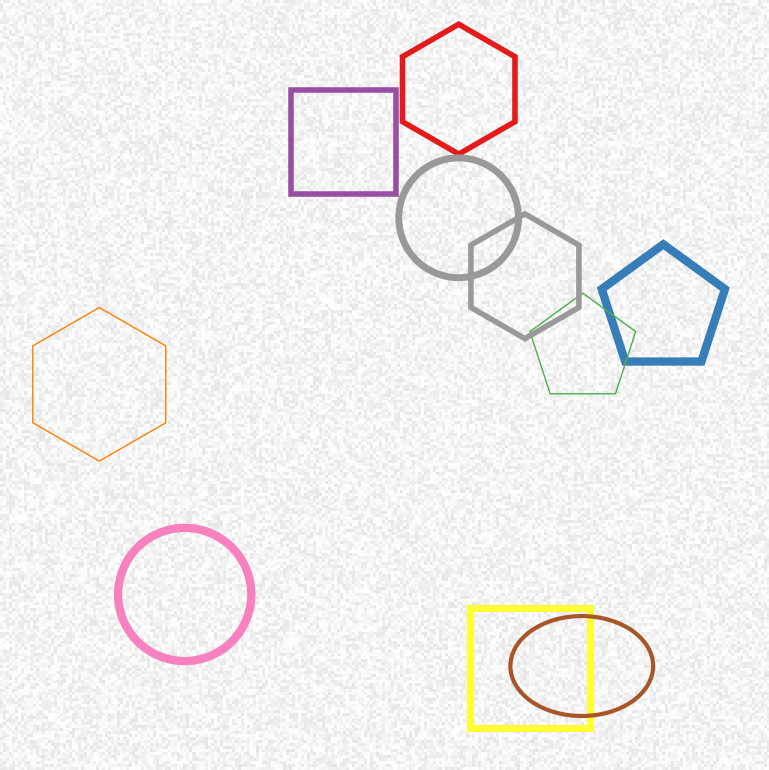[{"shape": "hexagon", "thickness": 2, "radius": 0.42, "center": [0.596, 0.884]}, {"shape": "pentagon", "thickness": 3, "radius": 0.42, "center": [0.861, 0.599]}, {"shape": "pentagon", "thickness": 0.5, "radius": 0.36, "center": [0.757, 0.547]}, {"shape": "square", "thickness": 2, "radius": 0.34, "center": [0.446, 0.816]}, {"shape": "hexagon", "thickness": 0.5, "radius": 0.5, "center": [0.129, 0.501]}, {"shape": "square", "thickness": 2.5, "radius": 0.39, "center": [0.688, 0.133]}, {"shape": "oval", "thickness": 1.5, "radius": 0.46, "center": [0.756, 0.135]}, {"shape": "circle", "thickness": 3, "radius": 0.43, "center": [0.24, 0.228]}, {"shape": "hexagon", "thickness": 2, "radius": 0.4, "center": [0.682, 0.641]}, {"shape": "circle", "thickness": 2.5, "radius": 0.39, "center": [0.596, 0.717]}]